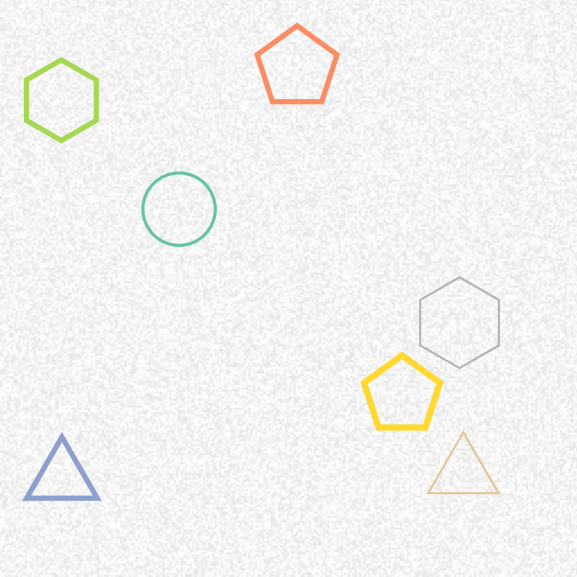[{"shape": "circle", "thickness": 1.5, "radius": 0.31, "center": [0.31, 0.637]}, {"shape": "pentagon", "thickness": 2.5, "radius": 0.36, "center": [0.514, 0.882]}, {"shape": "triangle", "thickness": 2.5, "radius": 0.35, "center": [0.107, 0.172]}, {"shape": "hexagon", "thickness": 2.5, "radius": 0.35, "center": [0.106, 0.826]}, {"shape": "pentagon", "thickness": 3, "radius": 0.35, "center": [0.696, 0.315]}, {"shape": "triangle", "thickness": 1, "radius": 0.35, "center": [0.802, 0.18]}, {"shape": "hexagon", "thickness": 1, "radius": 0.39, "center": [0.796, 0.44]}]